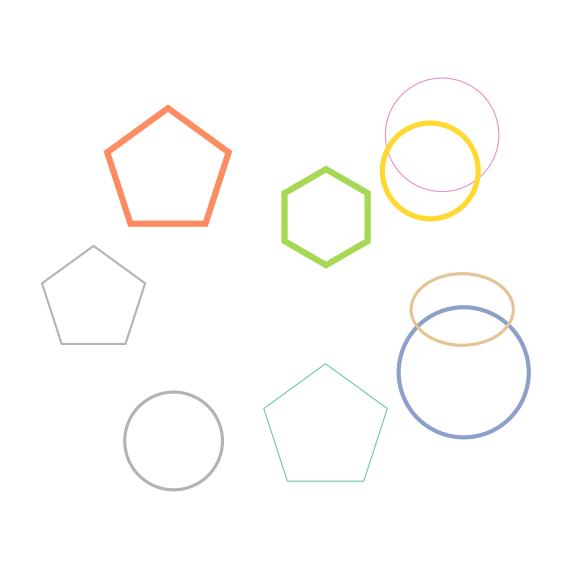[{"shape": "pentagon", "thickness": 0.5, "radius": 0.56, "center": [0.564, 0.257]}, {"shape": "pentagon", "thickness": 3, "radius": 0.55, "center": [0.291, 0.701]}, {"shape": "circle", "thickness": 2, "radius": 0.56, "center": [0.803, 0.354]}, {"shape": "circle", "thickness": 0.5, "radius": 0.49, "center": [0.766, 0.766]}, {"shape": "hexagon", "thickness": 3, "radius": 0.42, "center": [0.565, 0.623]}, {"shape": "circle", "thickness": 2.5, "radius": 0.41, "center": [0.745, 0.703]}, {"shape": "oval", "thickness": 1.5, "radius": 0.44, "center": [0.8, 0.463]}, {"shape": "pentagon", "thickness": 1, "radius": 0.47, "center": [0.162, 0.479]}, {"shape": "circle", "thickness": 1.5, "radius": 0.42, "center": [0.301, 0.236]}]